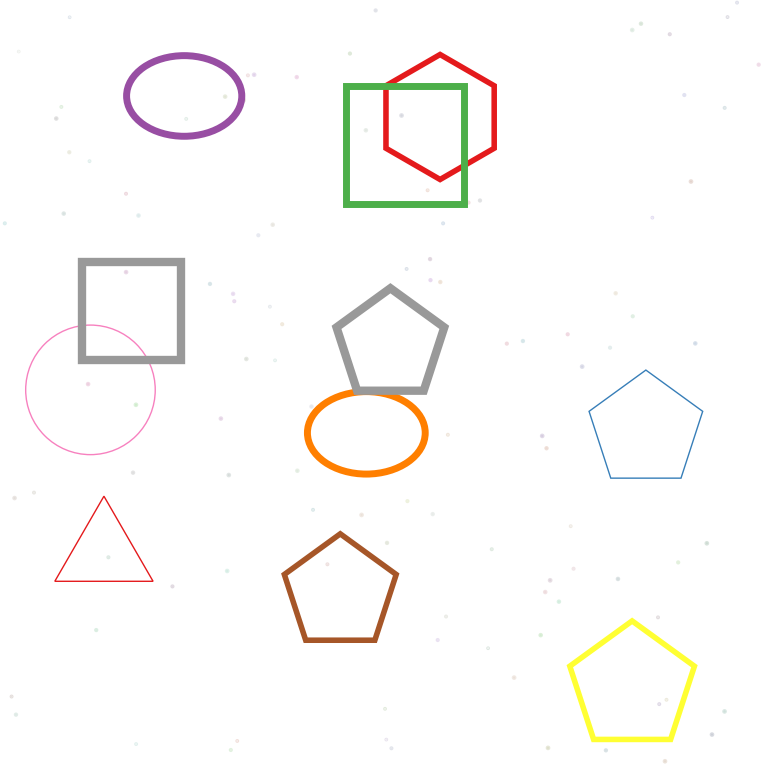[{"shape": "hexagon", "thickness": 2, "radius": 0.41, "center": [0.572, 0.848]}, {"shape": "triangle", "thickness": 0.5, "radius": 0.37, "center": [0.135, 0.282]}, {"shape": "pentagon", "thickness": 0.5, "radius": 0.39, "center": [0.839, 0.442]}, {"shape": "square", "thickness": 2.5, "radius": 0.38, "center": [0.526, 0.812]}, {"shape": "oval", "thickness": 2.5, "radius": 0.37, "center": [0.239, 0.875]}, {"shape": "oval", "thickness": 2.5, "radius": 0.38, "center": [0.476, 0.438]}, {"shape": "pentagon", "thickness": 2, "radius": 0.43, "center": [0.821, 0.109]}, {"shape": "pentagon", "thickness": 2, "radius": 0.38, "center": [0.442, 0.23]}, {"shape": "circle", "thickness": 0.5, "radius": 0.42, "center": [0.117, 0.494]}, {"shape": "pentagon", "thickness": 3, "radius": 0.37, "center": [0.507, 0.552]}, {"shape": "square", "thickness": 3, "radius": 0.32, "center": [0.171, 0.596]}]